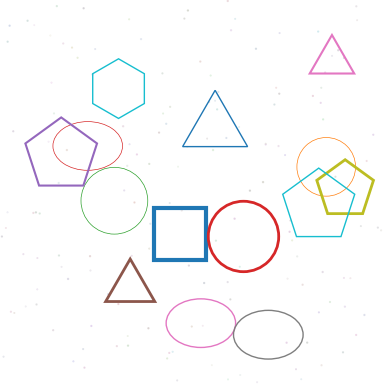[{"shape": "square", "thickness": 3, "radius": 0.34, "center": [0.467, 0.392]}, {"shape": "triangle", "thickness": 1, "radius": 0.49, "center": [0.559, 0.668]}, {"shape": "circle", "thickness": 0.5, "radius": 0.38, "center": [0.847, 0.567]}, {"shape": "circle", "thickness": 0.5, "radius": 0.43, "center": [0.297, 0.479]}, {"shape": "circle", "thickness": 2, "radius": 0.46, "center": [0.632, 0.386]}, {"shape": "oval", "thickness": 0.5, "radius": 0.45, "center": [0.228, 0.621]}, {"shape": "pentagon", "thickness": 1.5, "radius": 0.49, "center": [0.159, 0.597]}, {"shape": "triangle", "thickness": 2, "radius": 0.37, "center": [0.338, 0.254]}, {"shape": "triangle", "thickness": 1.5, "radius": 0.33, "center": [0.862, 0.842]}, {"shape": "oval", "thickness": 1, "radius": 0.45, "center": [0.522, 0.161]}, {"shape": "oval", "thickness": 1, "radius": 0.45, "center": [0.697, 0.131]}, {"shape": "pentagon", "thickness": 2, "radius": 0.39, "center": [0.896, 0.508]}, {"shape": "pentagon", "thickness": 1, "radius": 0.49, "center": [0.828, 0.465]}, {"shape": "hexagon", "thickness": 1, "radius": 0.39, "center": [0.308, 0.77]}]